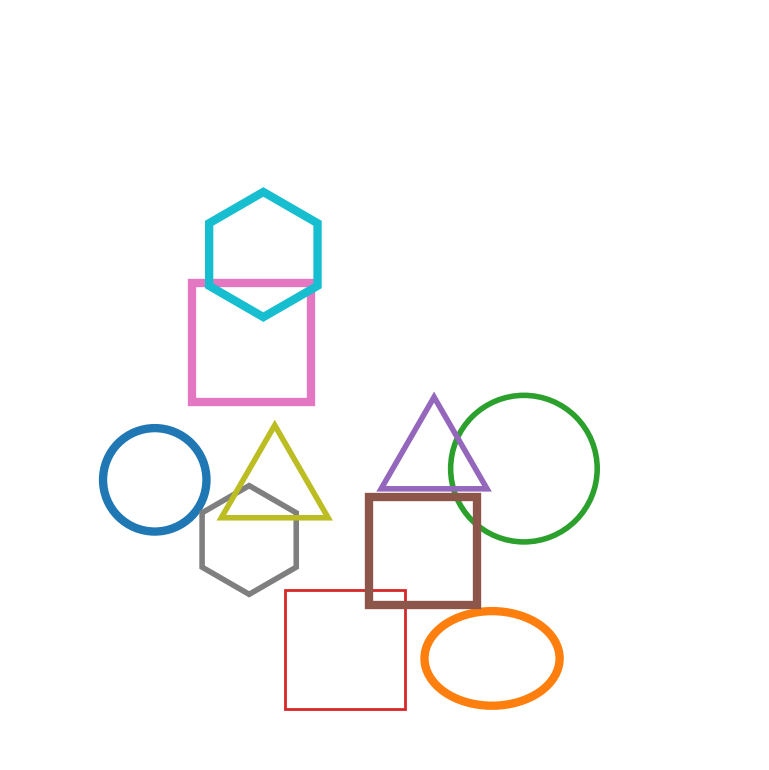[{"shape": "circle", "thickness": 3, "radius": 0.34, "center": [0.201, 0.377]}, {"shape": "oval", "thickness": 3, "radius": 0.44, "center": [0.639, 0.145]}, {"shape": "circle", "thickness": 2, "radius": 0.48, "center": [0.68, 0.391]}, {"shape": "square", "thickness": 1, "radius": 0.39, "center": [0.448, 0.156]}, {"shape": "triangle", "thickness": 2, "radius": 0.4, "center": [0.564, 0.405]}, {"shape": "square", "thickness": 3, "radius": 0.35, "center": [0.55, 0.284]}, {"shape": "square", "thickness": 3, "radius": 0.39, "center": [0.327, 0.555]}, {"shape": "hexagon", "thickness": 2, "radius": 0.35, "center": [0.324, 0.299]}, {"shape": "triangle", "thickness": 2, "radius": 0.4, "center": [0.357, 0.368]}, {"shape": "hexagon", "thickness": 3, "radius": 0.41, "center": [0.342, 0.669]}]